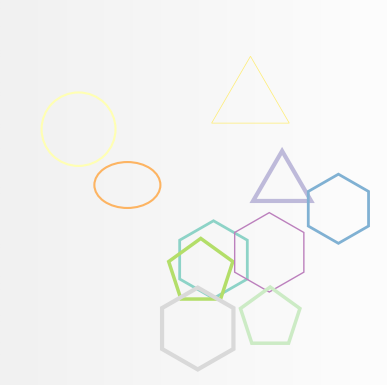[{"shape": "hexagon", "thickness": 2, "radius": 0.5, "center": [0.551, 0.326]}, {"shape": "circle", "thickness": 1.5, "radius": 0.48, "center": [0.203, 0.664]}, {"shape": "triangle", "thickness": 3, "radius": 0.43, "center": [0.728, 0.521]}, {"shape": "hexagon", "thickness": 2, "radius": 0.45, "center": [0.873, 0.458]}, {"shape": "oval", "thickness": 1.5, "radius": 0.43, "center": [0.329, 0.519]}, {"shape": "pentagon", "thickness": 2.5, "radius": 0.44, "center": [0.518, 0.294]}, {"shape": "hexagon", "thickness": 3, "radius": 0.53, "center": [0.51, 0.147]}, {"shape": "hexagon", "thickness": 1, "radius": 0.52, "center": [0.695, 0.345]}, {"shape": "pentagon", "thickness": 2.5, "radius": 0.4, "center": [0.697, 0.174]}, {"shape": "triangle", "thickness": 0.5, "radius": 0.58, "center": [0.646, 0.738]}]